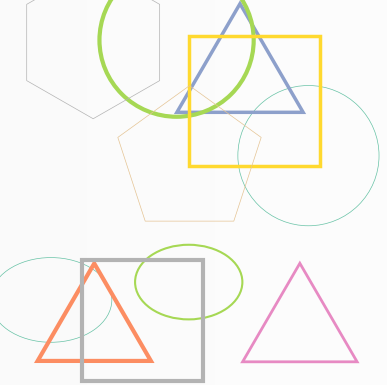[{"shape": "oval", "thickness": 0.5, "radius": 0.79, "center": [0.131, 0.221]}, {"shape": "circle", "thickness": 0.5, "radius": 0.91, "center": [0.796, 0.596]}, {"shape": "triangle", "thickness": 3, "radius": 0.84, "center": [0.243, 0.147]}, {"shape": "triangle", "thickness": 2.5, "radius": 0.94, "center": [0.619, 0.802]}, {"shape": "triangle", "thickness": 2, "radius": 0.85, "center": [0.774, 0.146]}, {"shape": "oval", "thickness": 1.5, "radius": 0.69, "center": [0.487, 0.267]}, {"shape": "circle", "thickness": 3, "radius": 1.0, "center": [0.456, 0.896]}, {"shape": "square", "thickness": 2.5, "radius": 0.85, "center": [0.657, 0.738]}, {"shape": "pentagon", "thickness": 0.5, "radius": 0.97, "center": [0.489, 0.583]}, {"shape": "square", "thickness": 3, "radius": 0.78, "center": [0.367, 0.168]}, {"shape": "hexagon", "thickness": 0.5, "radius": 0.99, "center": [0.24, 0.89]}]